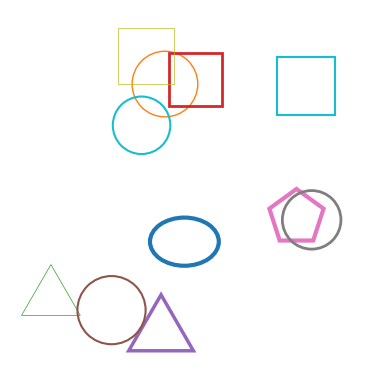[{"shape": "oval", "thickness": 3, "radius": 0.45, "center": [0.479, 0.372]}, {"shape": "circle", "thickness": 1, "radius": 0.43, "center": [0.428, 0.782]}, {"shape": "triangle", "thickness": 0.5, "radius": 0.44, "center": [0.132, 0.225]}, {"shape": "square", "thickness": 2, "radius": 0.34, "center": [0.508, 0.794]}, {"shape": "triangle", "thickness": 2.5, "radius": 0.48, "center": [0.418, 0.137]}, {"shape": "circle", "thickness": 1.5, "radius": 0.44, "center": [0.29, 0.194]}, {"shape": "pentagon", "thickness": 3, "radius": 0.37, "center": [0.77, 0.435]}, {"shape": "circle", "thickness": 2, "radius": 0.38, "center": [0.809, 0.429]}, {"shape": "square", "thickness": 0.5, "radius": 0.36, "center": [0.38, 0.854]}, {"shape": "circle", "thickness": 1.5, "radius": 0.37, "center": [0.368, 0.675]}, {"shape": "square", "thickness": 1.5, "radius": 0.38, "center": [0.794, 0.777]}]